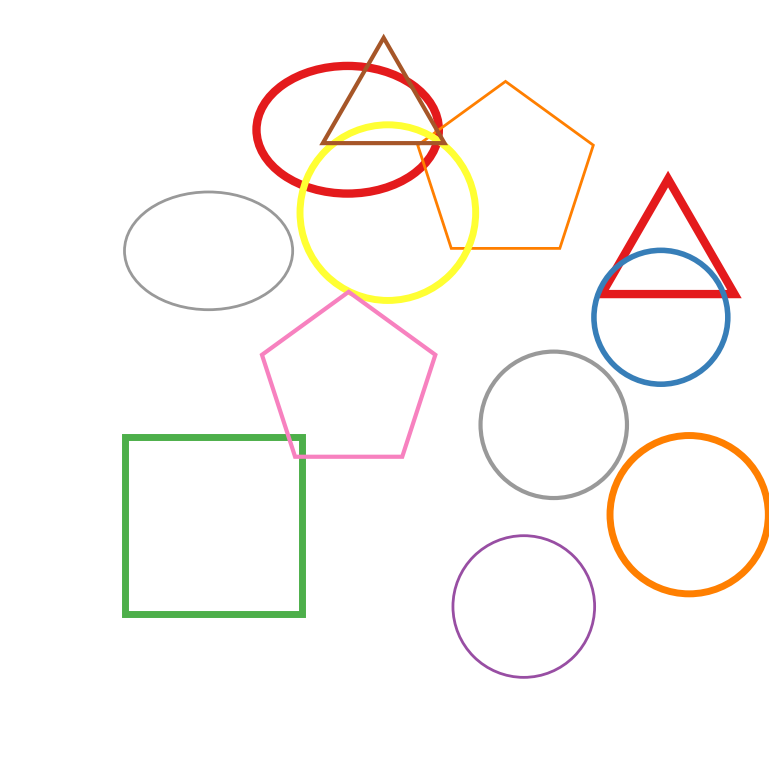[{"shape": "oval", "thickness": 3, "radius": 0.59, "center": [0.452, 0.831]}, {"shape": "triangle", "thickness": 3, "radius": 0.5, "center": [0.868, 0.668]}, {"shape": "circle", "thickness": 2, "radius": 0.43, "center": [0.858, 0.588]}, {"shape": "square", "thickness": 2.5, "radius": 0.58, "center": [0.278, 0.317]}, {"shape": "circle", "thickness": 1, "radius": 0.46, "center": [0.68, 0.212]}, {"shape": "circle", "thickness": 2.5, "radius": 0.51, "center": [0.895, 0.332]}, {"shape": "pentagon", "thickness": 1, "radius": 0.6, "center": [0.657, 0.774]}, {"shape": "circle", "thickness": 2.5, "radius": 0.57, "center": [0.504, 0.724]}, {"shape": "triangle", "thickness": 1.5, "radius": 0.46, "center": [0.498, 0.86]}, {"shape": "pentagon", "thickness": 1.5, "radius": 0.59, "center": [0.453, 0.503]}, {"shape": "circle", "thickness": 1.5, "radius": 0.48, "center": [0.719, 0.448]}, {"shape": "oval", "thickness": 1, "radius": 0.55, "center": [0.271, 0.674]}]